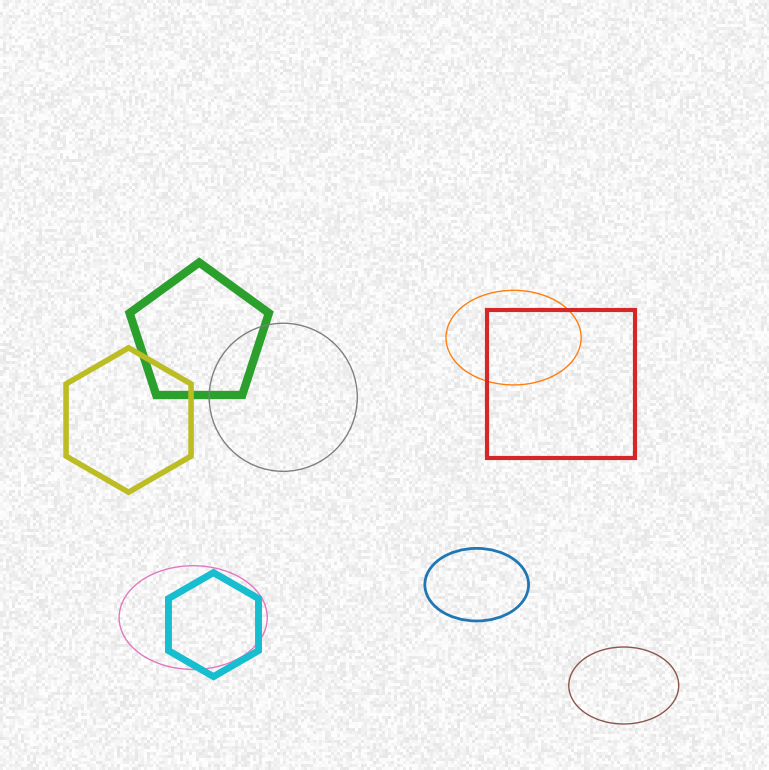[{"shape": "oval", "thickness": 1, "radius": 0.34, "center": [0.619, 0.241]}, {"shape": "oval", "thickness": 0.5, "radius": 0.44, "center": [0.667, 0.562]}, {"shape": "pentagon", "thickness": 3, "radius": 0.48, "center": [0.259, 0.564]}, {"shape": "square", "thickness": 1.5, "radius": 0.48, "center": [0.728, 0.502]}, {"shape": "oval", "thickness": 0.5, "radius": 0.36, "center": [0.81, 0.11]}, {"shape": "oval", "thickness": 0.5, "radius": 0.48, "center": [0.251, 0.198]}, {"shape": "circle", "thickness": 0.5, "radius": 0.48, "center": [0.368, 0.484]}, {"shape": "hexagon", "thickness": 2, "radius": 0.47, "center": [0.167, 0.455]}, {"shape": "hexagon", "thickness": 2.5, "radius": 0.34, "center": [0.277, 0.189]}]